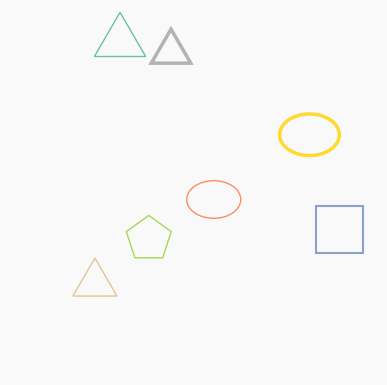[{"shape": "triangle", "thickness": 1, "radius": 0.38, "center": [0.31, 0.891]}, {"shape": "oval", "thickness": 1, "radius": 0.35, "center": [0.552, 0.482]}, {"shape": "square", "thickness": 1.5, "radius": 0.3, "center": [0.875, 0.404]}, {"shape": "pentagon", "thickness": 1, "radius": 0.3, "center": [0.384, 0.38]}, {"shape": "oval", "thickness": 2.5, "radius": 0.39, "center": [0.799, 0.65]}, {"shape": "triangle", "thickness": 1, "radius": 0.33, "center": [0.245, 0.264]}, {"shape": "triangle", "thickness": 2.5, "radius": 0.29, "center": [0.441, 0.865]}]